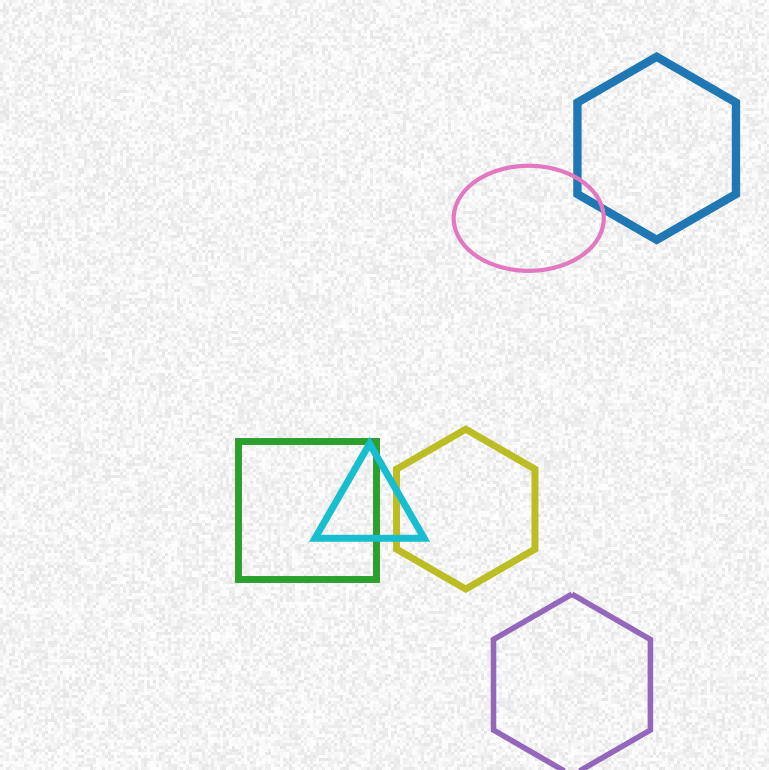[{"shape": "hexagon", "thickness": 3, "radius": 0.59, "center": [0.853, 0.807]}, {"shape": "square", "thickness": 2.5, "radius": 0.45, "center": [0.399, 0.338]}, {"shape": "hexagon", "thickness": 2, "radius": 0.59, "center": [0.743, 0.111]}, {"shape": "oval", "thickness": 1.5, "radius": 0.49, "center": [0.687, 0.716]}, {"shape": "hexagon", "thickness": 2.5, "radius": 0.52, "center": [0.605, 0.339]}, {"shape": "triangle", "thickness": 2.5, "radius": 0.41, "center": [0.48, 0.342]}]